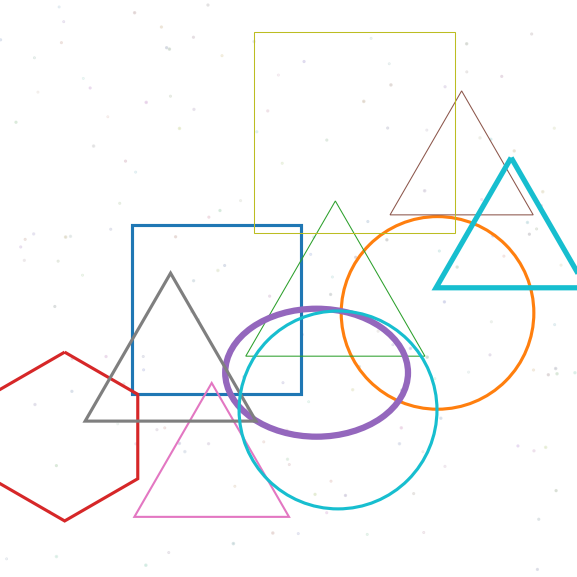[{"shape": "square", "thickness": 1.5, "radius": 0.73, "center": [0.375, 0.463]}, {"shape": "circle", "thickness": 1.5, "radius": 0.83, "center": [0.758, 0.457]}, {"shape": "triangle", "thickness": 0.5, "radius": 0.9, "center": [0.581, 0.472]}, {"shape": "hexagon", "thickness": 1.5, "radius": 0.73, "center": [0.112, 0.243]}, {"shape": "oval", "thickness": 3, "radius": 0.79, "center": [0.548, 0.354]}, {"shape": "triangle", "thickness": 0.5, "radius": 0.72, "center": [0.799, 0.699]}, {"shape": "triangle", "thickness": 1, "radius": 0.77, "center": [0.367, 0.181]}, {"shape": "triangle", "thickness": 1.5, "radius": 0.85, "center": [0.295, 0.355]}, {"shape": "square", "thickness": 0.5, "radius": 0.87, "center": [0.614, 0.77]}, {"shape": "triangle", "thickness": 2.5, "radius": 0.75, "center": [0.885, 0.576]}, {"shape": "circle", "thickness": 1.5, "radius": 0.86, "center": [0.585, 0.289]}]